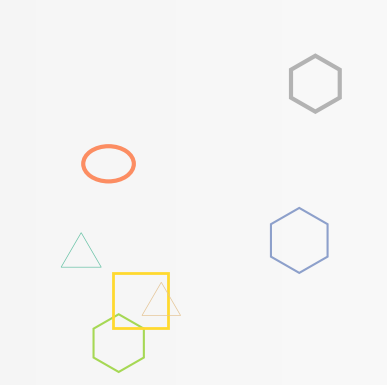[{"shape": "triangle", "thickness": 0.5, "radius": 0.3, "center": [0.21, 0.336]}, {"shape": "oval", "thickness": 3, "radius": 0.33, "center": [0.28, 0.575]}, {"shape": "hexagon", "thickness": 1.5, "radius": 0.42, "center": [0.772, 0.376]}, {"shape": "hexagon", "thickness": 1.5, "radius": 0.37, "center": [0.306, 0.109]}, {"shape": "square", "thickness": 2, "radius": 0.36, "center": [0.362, 0.22]}, {"shape": "triangle", "thickness": 0.5, "radius": 0.29, "center": [0.416, 0.209]}, {"shape": "hexagon", "thickness": 3, "radius": 0.36, "center": [0.814, 0.783]}]